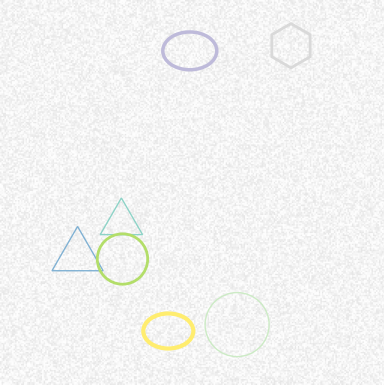[{"shape": "triangle", "thickness": 1, "radius": 0.32, "center": [0.315, 0.422]}, {"shape": "oval", "thickness": 2.5, "radius": 0.35, "center": [0.493, 0.868]}, {"shape": "triangle", "thickness": 1, "radius": 0.38, "center": [0.201, 0.335]}, {"shape": "circle", "thickness": 2, "radius": 0.33, "center": [0.318, 0.327]}, {"shape": "hexagon", "thickness": 2, "radius": 0.29, "center": [0.756, 0.881]}, {"shape": "circle", "thickness": 1, "radius": 0.42, "center": [0.616, 0.157]}, {"shape": "oval", "thickness": 3, "radius": 0.32, "center": [0.437, 0.14]}]